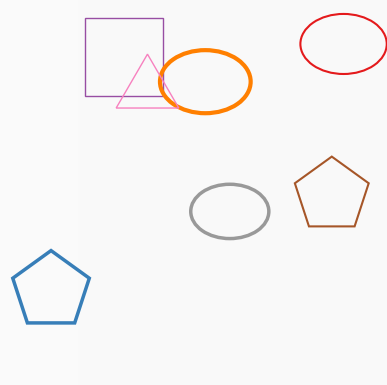[{"shape": "oval", "thickness": 1.5, "radius": 0.56, "center": [0.887, 0.886]}, {"shape": "pentagon", "thickness": 2.5, "radius": 0.52, "center": [0.132, 0.245]}, {"shape": "square", "thickness": 1, "radius": 0.51, "center": [0.32, 0.853]}, {"shape": "oval", "thickness": 3, "radius": 0.59, "center": [0.53, 0.788]}, {"shape": "pentagon", "thickness": 1.5, "radius": 0.5, "center": [0.856, 0.493]}, {"shape": "triangle", "thickness": 1, "radius": 0.47, "center": [0.381, 0.766]}, {"shape": "oval", "thickness": 2.5, "radius": 0.5, "center": [0.593, 0.451]}]